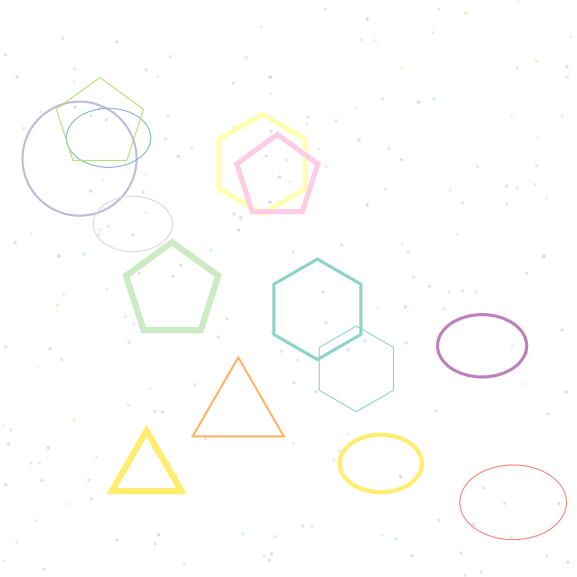[{"shape": "hexagon", "thickness": 0.5, "radius": 0.37, "center": [0.617, 0.36]}, {"shape": "hexagon", "thickness": 1.5, "radius": 0.44, "center": [0.55, 0.463]}, {"shape": "hexagon", "thickness": 2.5, "radius": 0.43, "center": [0.454, 0.715]}, {"shape": "circle", "thickness": 1, "radius": 0.49, "center": [0.138, 0.724]}, {"shape": "oval", "thickness": 0.5, "radius": 0.46, "center": [0.889, 0.129]}, {"shape": "oval", "thickness": 0.5, "radius": 0.37, "center": [0.188, 0.761]}, {"shape": "triangle", "thickness": 1, "radius": 0.46, "center": [0.413, 0.289]}, {"shape": "pentagon", "thickness": 0.5, "radius": 0.4, "center": [0.173, 0.786]}, {"shape": "pentagon", "thickness": 2.5, "radius": 0.37, "center": [0.48, 0.692]}, {"shape": "oval", "thickness": 0.5, "radius": 0.34, "center": [0.23, 0.611]}, {"shape": "oval", "thickness": 1.5, "radius": 0.39, "center": [0.835, 0.4]}, {"shape": "pentagon", "thickness": 3, "radius": 0.42, "center": [0.298, 0.496]}, {"shape": "oval", "thickness": 2, "radius": 0.36, "center": [0.66, 0.197]}, {"shape": "triangle", "thickness": 3, "radius": 0.35, "center": [0.254, 0.184]}]